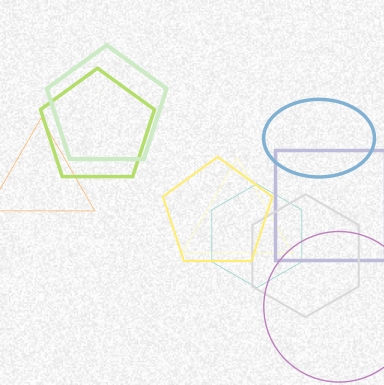[{"shape": "hexagon", "thickness": 0.5, "radius": 0.67, "center": [0.667, 0.387]}, {"shape": "triangle", "thickness": 0.5, "radius": 0.82, "center": [0.616, 0.425]}, {"shape": "square", "thickness": 2.5, "radius": 0.71, "center": [0.856, 0.467]}, {"shape": "oval", "thickness": 2.5, "radius": 0.72, "center": [0.829, 0.641]}, {"shape": "triangle", "thickness": 0.5, "radius": 0.81, "center": [0.107, 0.533]}, {"shape": "pentagon", "thickness": 2.5, "radius": 0.78, "center": [0.253, 0.667]}, {"shape": "hexagon", "thickness": 1.5, "radius": 0.8, "center": [0.794, 0.336]}, {"shape": "circle", "thickness": 1, "radius": 0.98, "center": [0.881, 0.203]}, {"shape": "pentagon", "thickness": 3, "radius": 0.82, "center": [0.277, 0.719]}, {"shape": "pentagon", "thickness": 1.5, "radius": 0.75, "center": [0.565, 0.443]}]